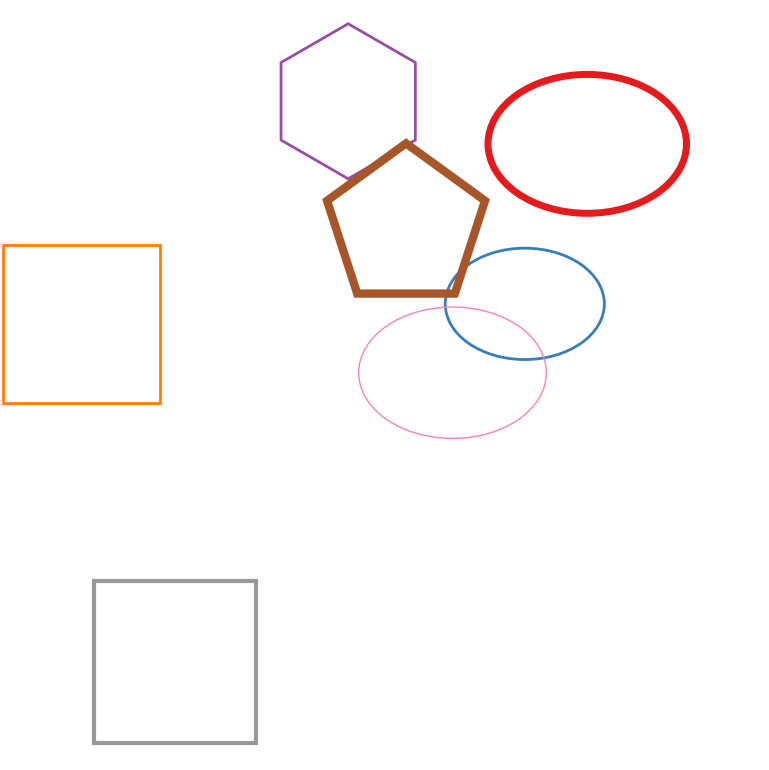[{"shape": "oval", "thickness": 2.5, "radius": 0.64, "center": [0.763, 0.813]}, {"shape": "oval", "thickness": 1, "radius": 0.52, "center": [0.682, 0.605]}, {"shape": "hexagon", "thickness": 1, "radius": 0.5, "center": [0.452, 0.868]}, {"shape": "square", "thickness": 1, "radius": 0.51, "center": [0.106, 0.579]}, {"shape": "pentagon", "thickness": 3, "radius": 0.54, "center": [0.527, 0.706]}, {"shape": "oval", "thickness": 0.5, "radius": 0.61, "center": [0.588, 0.516]}, {"shape": "square", "thickness": 1.5, "radius": 0.53, "center": [0.228, 0.14]}]